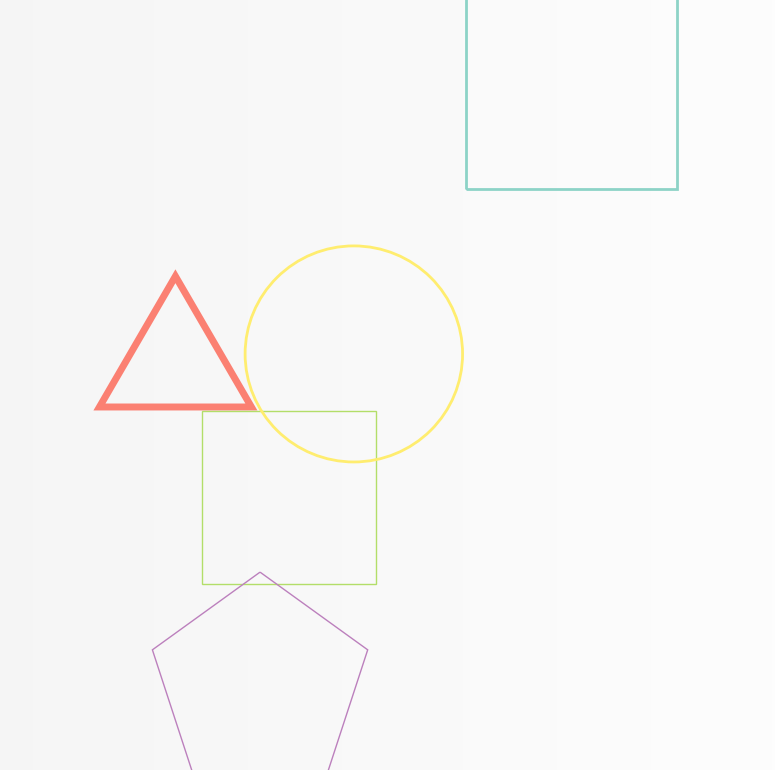[{"shape": "square", "thickness": 1, "radius": 0.68, "center": [0.737, 0.89]}, {"shape": "triangle", "thickness": 2.5, "radius": 0.57, "center": [0.226, 0.528]}, {"shape": "square", "thickness": 0.5, "radius": 0.56, "center": [0.372, 0.354]}, {"shape": "pentagon", "thickness": 0.5, "radius": 0.73, "center": [0.336, 0.111]}, {"shape": "circle", "thickness": 1, "radius": 0.7, "center": [0.457, 0.54]}]